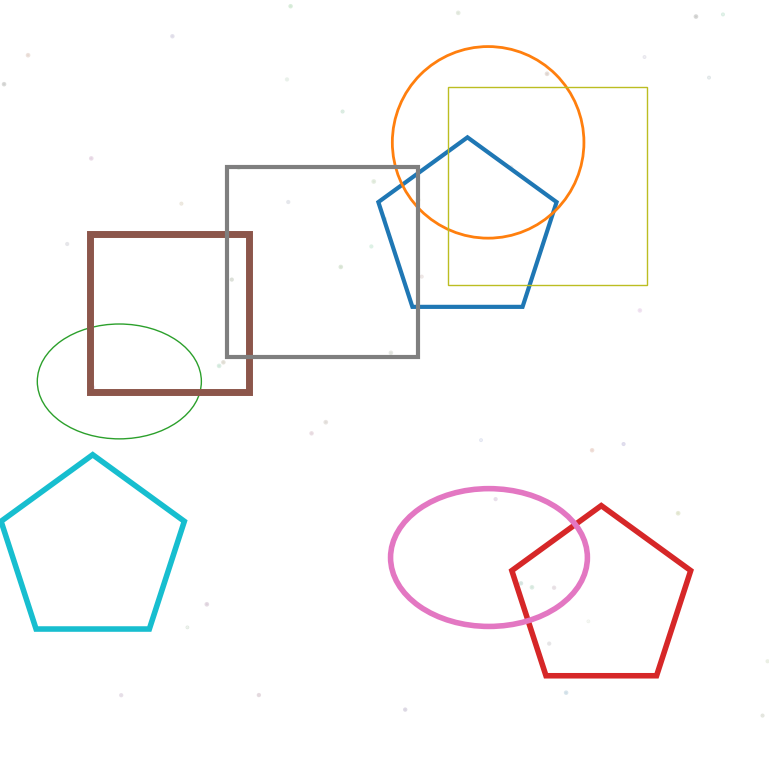[{"shape": "pentagon", "thickness": 1.5, "radius": 0.61, "center": [0.607, 0.7]}, {"shape": "circle", "thickness": 1, "radius": 0.62, "center": [0.634, 0.815]}, {"shape": "oval", "thickness": 0.5, "radius": 0.53, "center": [0.155, 0.505]}, {"shape": "pentagon", "thickness": 2, "radius": 0.61, "center": [0.781, 0.221]}, {"shape": "square", "thickness": 2.5, "radius": 0.51, "center": [0.22, 0.593]}, {"shape": "oval", "thickness": 2, "radius": 0.64, "center": [0.635, 0.276]}, {"shape": "square", "thickness": 1.5, "radius": 0.62, "center": [0.419, 0.659]}, {"shape": "square", "thickness": 0.5, "radius": 0.64, "center": [0.711, 0.758]}, {"shape": "pentagon", "thickness": 2, "radius": 0.63, "center": [0.12, 0.284]}]